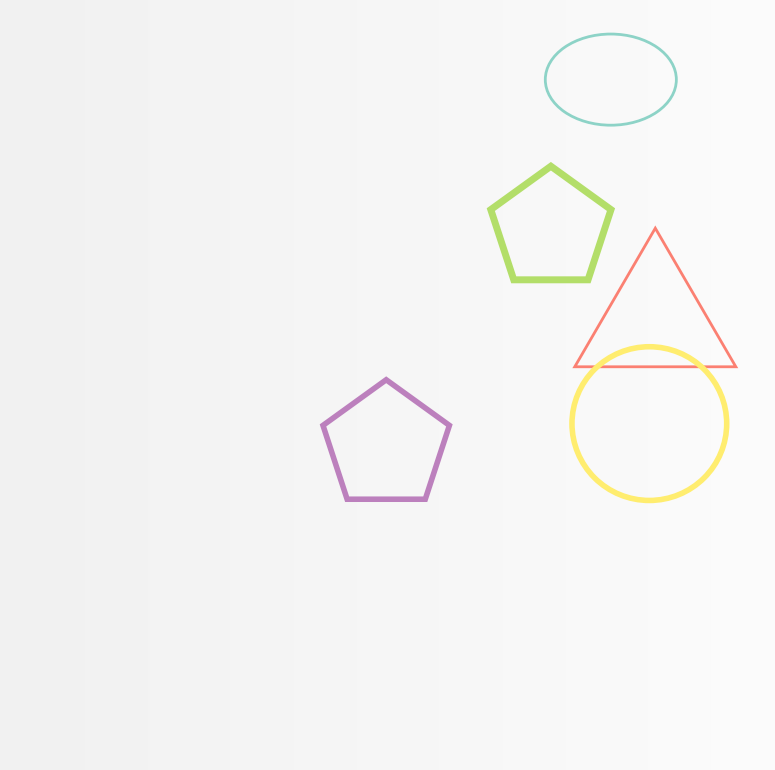[{"shape": "oval", "thickness": 1, "radius": 0.42, "center": [0.788, 0.897]}, {"shape": "triangle", "thickness": 1, "radius": 0.6, "center": [0.846, 0.584]}, {"shape": "pentagon", "thickness": 2.5, "radius": 0.41, "center": [0.711, 0.703]}, {"shape": "pentagon", "thickness": 2, "radius": 0.43, "center": [0.498, 0.421]}, {"shape": "circle", "thickness": 2, "radius": 0.5, "center": [0.838, 0.45]}]